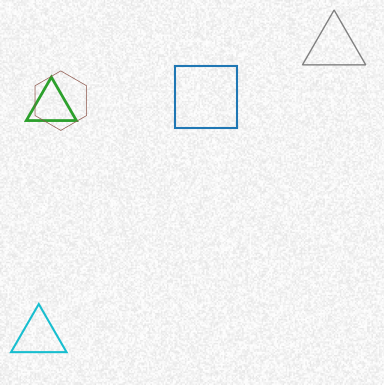[{"shape": "square", "thickness": 1.5, "radius": 0.4, "center": [0.534, 0.749]}, {"shape": "triangle", "thickness": 2, "radius": 0.38, "center": [0.133, 0.724]}, {"shape": "hexagon", "thickness": 0.5, "radius": 0.39, "center": [0.158, 0.739]}, {"shape": "triangle", "thickness": 1, "radius": 0.47, "center": [0.868, 0.879]}, {"shape": "triangle", "thickness": 1.5, "radius": 0.42, "center": [0.101, 0.127]}]